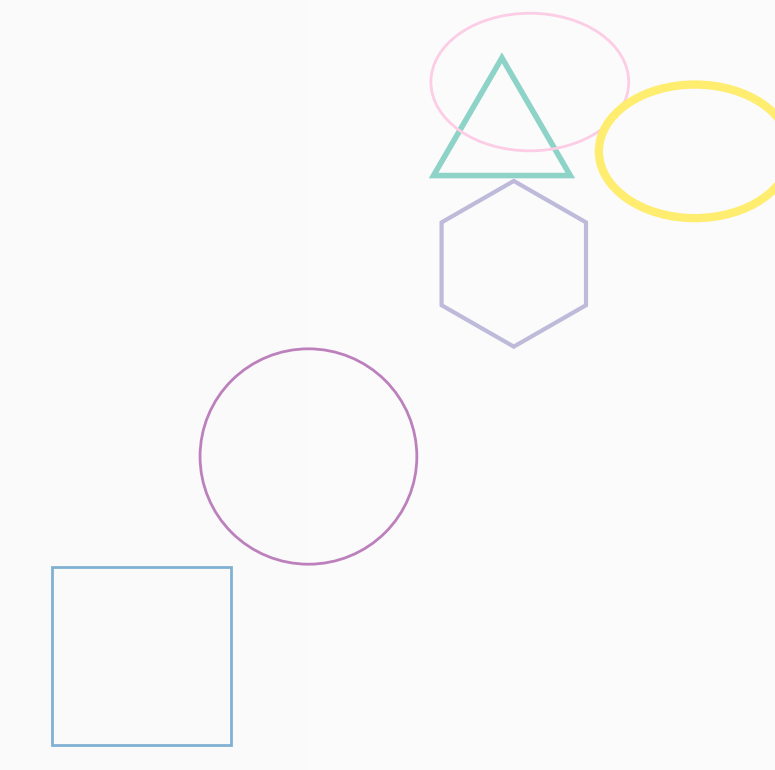[{"shape": "triangle", "thickness": 2, "radius": 0.51, "center": [0.648, 0.823]}, {"shape": "hexagon", "thickness": 1.5, "radius": 0.54, "center": [0.663, 0.657]}, {"shape": "square", "thickness": 1, "radius": 0.58, "center": [0.183, 0.148]}, {"shape": "oval", "thickness": 1, "radius": 0.64, "center": [0.684, 0.893]}, {"shape": "circle", "thickness": 1, "radius": 0.7, "center": [0.398, 0.407]}, {"shape": "oval", "thickness": 3, "radius": 0.62, "center": [0.897, 0.803]}]